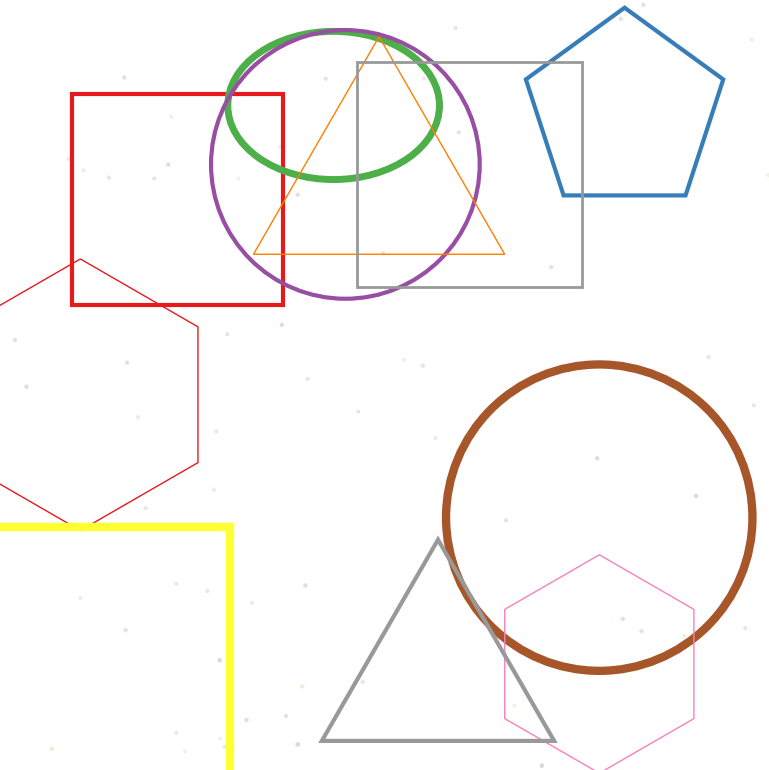[{"shape": "hexagon", "thickness": 0.5, "radius": 0.88, "center": [0.104, 0.487]}, {"shape": "square", "thickness": 1.5, "radius": 0.69, "center": [0.231, 0.741]}, {"shape": "pentagon", "thickness": 1.5, "radius": 0.67, "center": [0.811, 0.855]}, {"shape": "oval", "thickness": 2.5, "radius": 0.69, "center": [0.433, 0.863]}, {"shape": "circle", "thickness": 1.5, "radius": 0.87, "center": [0.449, 0.786]}, {"shape": "triangle", "thickness": 0.5, "radius": 0.94, "center": [0.492, 0.764]}, {"shape": "square", "thickness": 3, "radius": 0.99, "center": [0.101, 0.117]}, {"shape": "circle", "thickness": 3, "radius": 0.99, "center": [0.778, 0.328]}, {"shape": "hexagon", "thickness": 0.5, "radius": 0.71, "center": [0.778, 0.138]}, {"shape": "square", "thickness": 1, "radius": 0.73, "center": [0.61, 0.773]}, {"shape": "triangle", "thickness": 1.5, "radius": 0.87, "center": [0.569, 0.125]}]